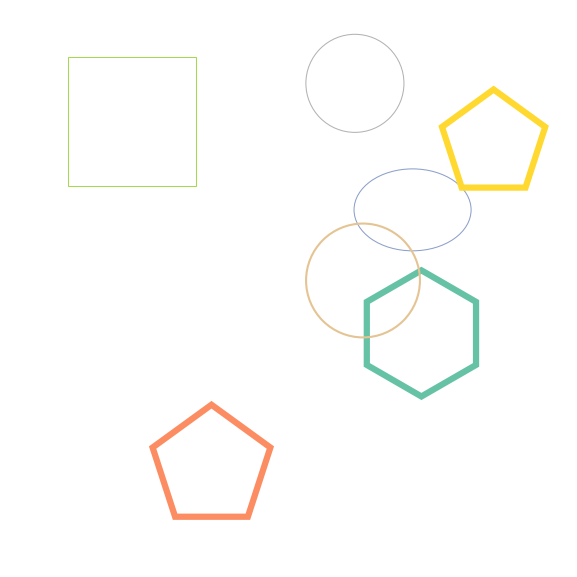[{"shape": "hexagon", "thickness": 3, "radius": 0.55, "center": [0.73, 0.422]}, {"shape": "pentagon", "thickness": 3, "radius": 0.54, "center": [0.366, 0.191]}, {"shape": "oval", "thickness": 0.5, "radius": 0.51, "center": [0.714, 0.636]}, {"shape": "square", "thickness": 0.5, "radius": 0.56, "center": [0.228, 0.789]}, {"shape": "pentagon", "thickness": 3, "radius": 0.47, "center": [0.855, 0.75]}, {"shape": "circle", "thickness": 1, "radius": 0.49, "center": [0.629, 0.513]}, {"shape": "circle", "thickness": 0.5, "radius": 0.42, "center": [0.615, 0.855]}]